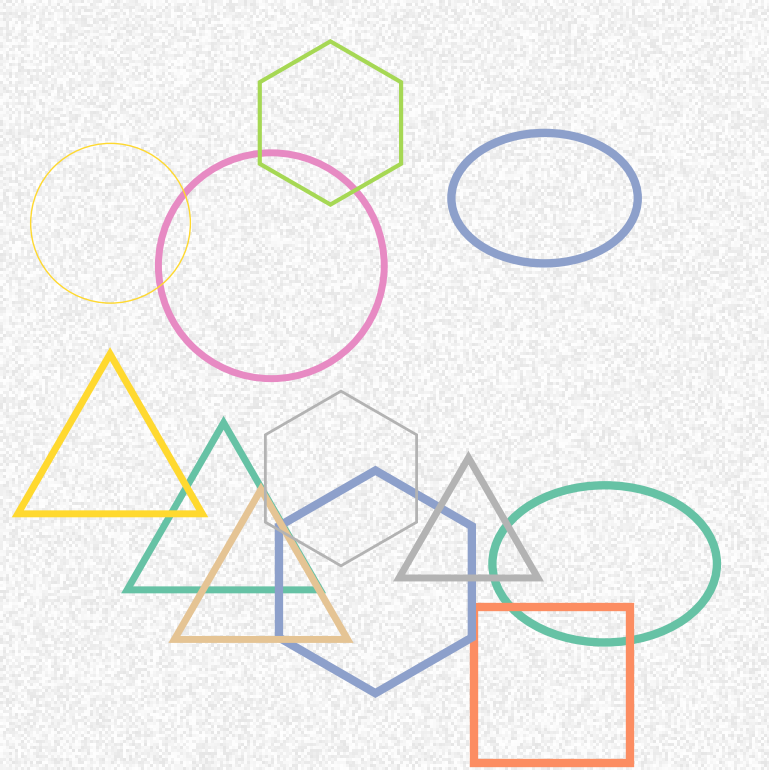[{"shape": "oval", "thickness": 3, "radius": 0.73, "center": [0.785, 0.268]}, {"shape": "triangle", "thickness": 2.5, "radius": 0.72, "center": [0.29, 0.306]}, {"shape": "square", "thickness": 3, "radius": 0.51, "center": [0.717, 0.11]}, {"shape": "hexagon", "thickness": 3, "radius": 0.72, "center": [0.488, 0.244]}, {"shape": "oval", "thickness": 3, "radius": 0.61, "center": [0.707, 0.743]}, {"shape": "circle", "thickness": 2.5, "radius": 0.73, "center": [0.352, 0.655]}, {"shape": "hexagon", "thickness": 1.5, "radius": 0.53, "center": [0.429, 0.84]}, {"shape": "circle", "thickness": 0.5, "radius": 0.52, "center": [0.144, 0.71]}, {"shape": "triangle", "thickness": 2.5, "radius": 0.69, "center": [0.143, 0.402]}, {"shape": "triangle", "thickness": 2.5, "radius": 0.65, "center": [0.339, 0.235]}, {"shape": "triangle", "thickness": 2.5, "radius": 0.52, "center": [0.608, 0.301]}, {"shape": "hexagon", "thickness": 1, "radius": 0.57, "center": [0.443, 0.379]}]